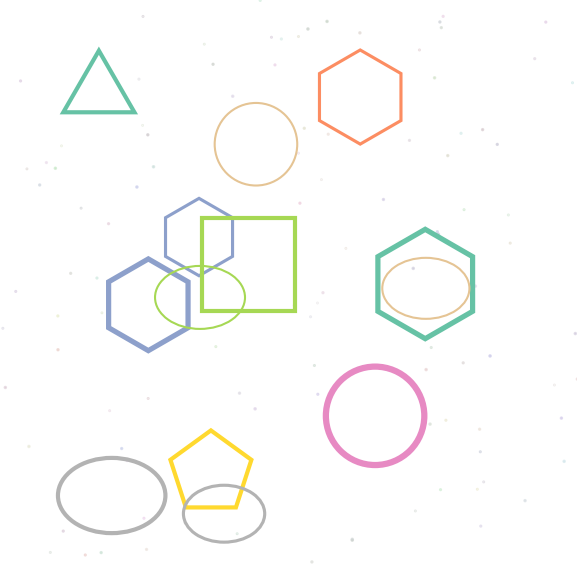[{"shape": "hexagon", "thickness": 2.5, "radius": 0.47, "center": [0.736, 0.507]}, {"shape": "triangle", "thickness": 2, "radius": 0.36, "center": [0.171, 0.84]}, {"shape": "hexagon", "thickness": 1.5, "radius": 0.41, "center": [0.624, 0.831]}, {"shape": "hexagon", "thickness": 2.5, "radius": 0.4, "center": [0.257, 0.471]}, {"shape": "hexagon", "thickness": 1.5, "radius": 0.34, "center": [0.345, 0.589]}, {"shape": "circle", "thickness": 3, "radius": 0.43, "center": [0.65, 0.279]}, {"shape": "square", "thickness": 2, "radius": 0.4, "center": [0.431, 0.541]}, {"shape": "oval", "thickness": 1, "radius": 0.39, "center": [0.346, 0.484]}, {"shape": "pentagon", "thickness": 2, "radius": 0.37, "center": [0.365, 0.18]}, {"shape": "circle", "thickness": 1, "radius": 0.36, "center": [0.443, 0.749]}, {"shape": "oval", "thickness": 1, "radius": 0.38, "center": [0.737, 0.5]}, {"shape": "oval", "thickness": 1.5, "radius": 0.35, "center": [0.388, 0.11]}, {"shape": "oval", "thickness": 2, "radius": 0.47, "center": [0.193, 0.141]}]